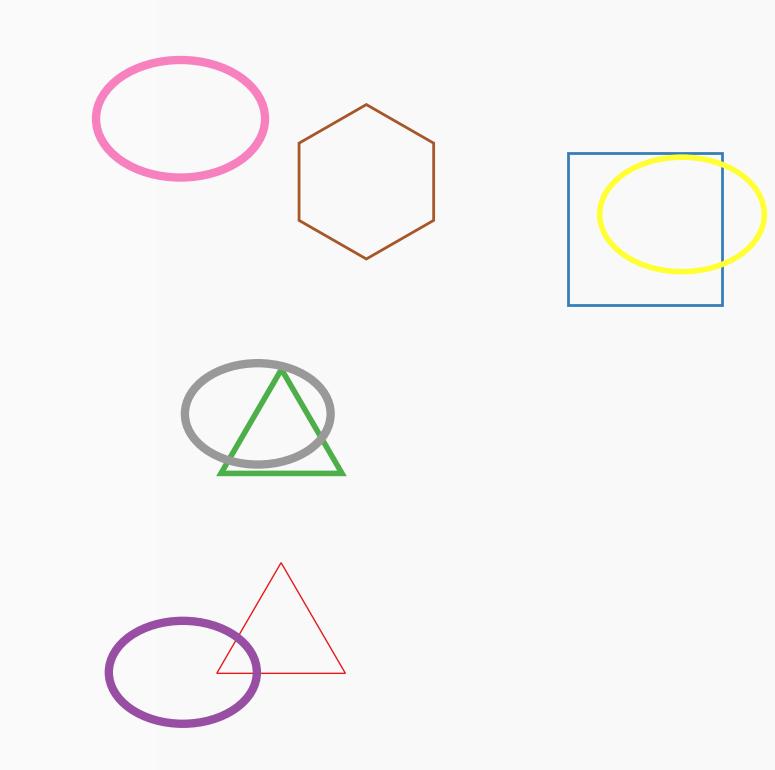[{"shape": "triangle", "thickness": 0.5, "radius": 0.48, "center": [0.363, 0.173]}, {"shape": "square", "thickness": 1, "radius": 0.49, "center": [0.832, 0.702]}, {"shape": "triangle", "thickness": 2, "radius": 0.45, "center": [0.363, 0.43]}, {"shape": "oval", "thickness": 3, "radius": 0.48, "center": [0.236, 0.127]}, {"shape": "oval", "thickness": 2, "radius": 0.53, "center": [0.88, 0.722]}, {"shape": "hexagon", "thickness": 1, "radius": 0.5, "center": [0.473, 0.764]}, {"shape": "oval", "thickness": 3, "radius": 0.55, "center": [0.233, 0.846]}, {"shape": "oval", "thickness": 3, "radius": 0.47, "center": [0.333, 0.462]}]